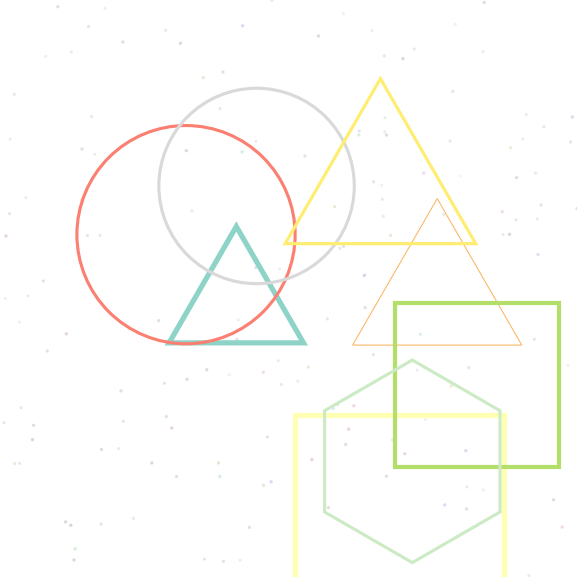[{"shape": "triangle", "thickness": 2.5, "radius": 0.67, "center": [0.409, 0.473]}, {"shape": "square", "thickness": 2.5, "radius": 0.9, "center": [0.692, 0.101]}, {"shape": "circle", "thickness": 1.5, "radius": 0.94, "center": [0.322, 0.593]}, {"shape": "triangle", "thickness": 0.5, "radius": 0.85, "center": [0.757, 0.486]}, {"shape": "square", "thickness": 2, "radius": 0.71, "center": [0.825, 0.333]}, {"shape": "circle", "thickness": 1.5, "radius": 0.85, "center": [0.444, 0.677]}, {"shape": "hexagon", "thickness": 1.5, "radius": 0.88, "center": [0.714, 0.2]}, {"shape": "triangle", "thickness": 1.5, "radius": 0.95, "center": [0.659, 0.672]}]